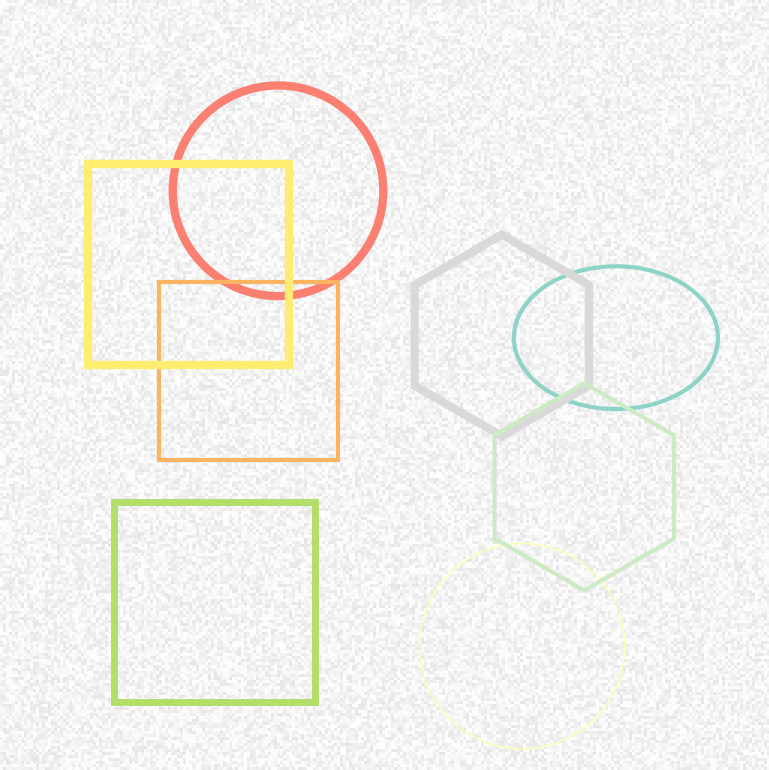[{"shape": "oval", "thickness": 1.5, "radius": 0.66, "center": [0.8, 0.561]}, {"shape": "circle", "thickness": 0.5, "radius": 0.67, "center": [0.678, 0.161]}, {"shape": "circle", "thickness": 3, "radius": 0.68, "center": [0.361, 0.752]}, {"shape": "square", "thickness": 1.5, "radius": 0.58, "center": [0.323, 0.518]}, {"shape": "square", "thickness": 2.5, "radius": 0.65, "center": [0.278, 0.218]}, {"shape": "hexagon", "thickness": 3, "radius": 0.65, "center": [0.652, 0.564]}, {"shape": "hexagon", "thickness": 1.5, "radius": 0.67, "center": [0.759, 0.368]}, {"shape": "square", "thickness": 3, "radius": 0.65, "center": [0.245, 0.657]}]